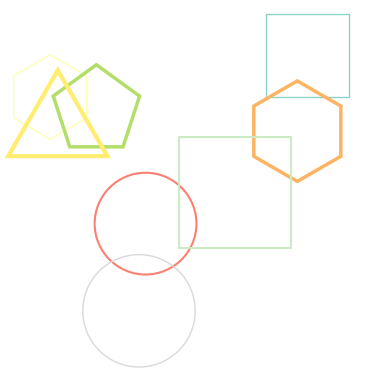[{"shape": "square", "thickness": 1, "radius": 0.53, "center": [0.799, 0.856]}, {"shape": "hexagon", "thickness": 1, "radius": 0.55, "center": [0.13, 0.748]}, {"shape": "circle", "thickness": 1.5, "radius": 0.66, "center": [0.378, 0.419]}, {"shape": "hexagon", "thickness": 2.5, "radius": 0.65, "center": [0.772, 0.659]}, {"shape": "pentagon", "thickness": 2.5, "radius": 0.59, "center": [0.25, 0.714]}, {"shape": "circle", "thickness": 1, "radius": 0.73, "center": [0.361, 0.193]}, {"shape": "square", "thickness": 1.5, "radius": 0.73, "center": [0.611, 0.5]}, {"shape": "triangle", "thickness": 3, "radius": 0.74, "center": [0.15, 0.669]}]